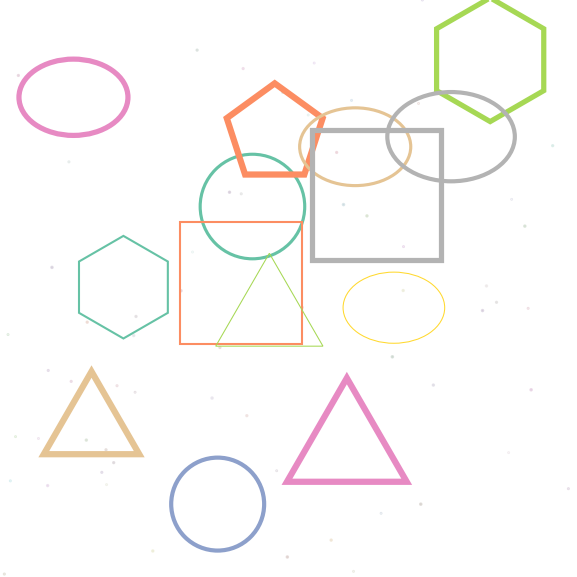[{"shape": "hexagon", "thickness": 1, "radius": 0.44, "center": [0.214, 0.502]}, {"shape": "circle", "thickness": 1.5, "radius": 0.45, "center": [0.437, 0.642]}, {"shape": "pentagon", "thickness": 3, "radius": 0.44, "center": [0.476, 0.768]}, {"shape": "square", "thickness": 1, "radius": 0.53, "center": [0.418, 0.509]}, {"shape": "circle", "thickness": 2, "radius": 0.4, "center": [0.377, 0.126]}, {"shape": "oval", "thickness": 2.5, "radius": 0.47, "center": [0.127, 0.831]}, {"shape": "triangle", "thickness": 3, "radius": 0.6, "center": [0.601, 0.225]}, {"shape": "triangle", "thickness": 0.5, "radius": 0.54, "center": [0.466, 0.453]}, {"shape": "hexagon", "thickness": 2.5, "radius": 0.54, "center": [0.849, 0.896]}, {"shape": "oval", "thickness": 0.5, "radius": 0.44, "center": [0.682, 0.466]}, {"shape": "triangle", "thickness": 3, "radius": 0.48, "center": [0.158, 0.26]}, {"shape": "oval", "thickness": 1.5, "radius": 0.48, "center": [0.615, 0.745]}, {"shape": "oval", "thickness": 2, "radius": 0.55, "center": [0.781, 0.762]}, {"shape": "square", "thickness": 2.5, "radius": 0.56, "center": [0.652, 0.661]}]